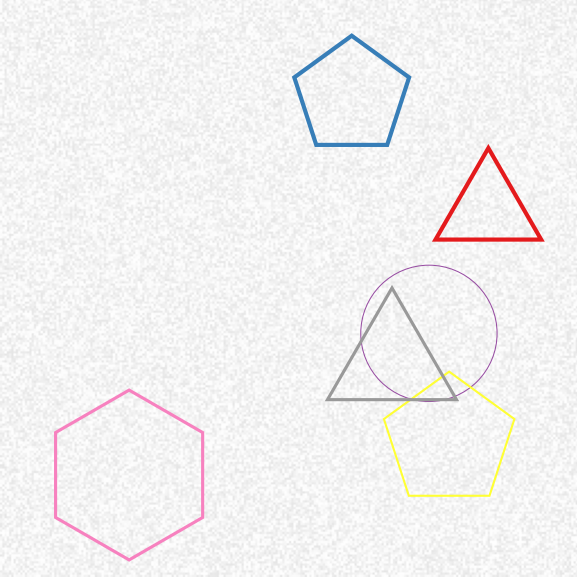[{"shape": "triangle", "thickness": 2, "radius": 0.53, "center": [0.846, 0.637]}, {"shape": "pentagon", "thickness": 2, "radius": 0.52, "center": [0.609, 0.833]}, {"shape": "circle", "thickness": 0.5, "radius": 0.59, "center": [0.743, 0.422]}, {"shape": "pentagon", "thickness": 1, "radius": 0.59, "center": [0.778, 0.237]}, {"shape": "hexagon", "thickness": 1.5, "radius": 0.74, "center": [0.224, 0.177]}, {"shape": "triangle", "thickness": 1.5, "radius": 0.64, "center": [0.679, 0.372]}]